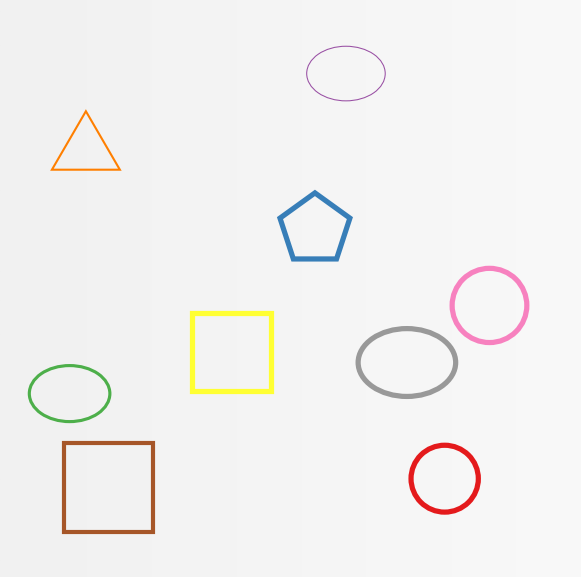[{"shape": "circle", "thickness": 2.5, "radius": 0.29, "center": [0.765, 0.17]}, {"shape": "pentagon", "thickness": 2.5, "radius": 0.32, "center": [0.542, 0.602]}, {"shape": "oval", "thickness": 1.5, "radius": 0.35, "center": [0.12, 0.318]}, {"shape": "oval", "thickness": 0.5, "radius": 0.34, "center": [0.595, 0.872]}, {"shape": "triangle", "thickness": 1, "radius": 0.34, "center": [0.148, 0.739]}, {"shape": "square", "thickness": 2.5, "radius": 0.34, "center": [0.398, 0.39]}, {"shape": "square", "thickness": 2, "radius": 0.38, "center": [0.187, 0.155]}, {"shape": "circle", "thickness": 2.5, "radius": 0.32, "center": [0.842, 0.47]}, {"shape": "oval", "thickness": 2.5, "radius": 0.42, "center": [0.7, 0.371]}]